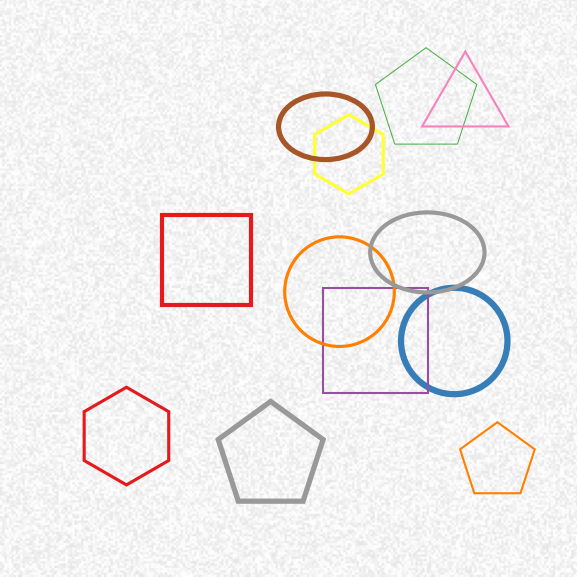[{"shape": "hexagon", "thickness": 1.5, "radius": 0.42, "center": [0.219, 0.244]}, {"shape": "square", "thickness": 2, "radius": 0.39, "center": [0.357, 0.549]}, {"shape": "circle", "thickness": 3, "radius": 0.46, "center": [0.787, 0.409]}, {"shape": "pentagon", "thickness": 0.5, "radius": 0.46, "center": [0.738, 0.824]}, {"shape": "square", "thickness": 1, "radius": 0.45, "center": [0.65, 0.41]}, {"shape": "circle", "thickness": 1.5, "radius": 0.47, "center": [0.588, 0.494]}, {"shape": "pentagon", "thickness": 1, "radius": 0.34, "center": [0.861, 0.2]}, {"shape": "hexagon", "thickness": 1.5, "radius": 0.34, "center": [0.604, 0.732]}, {"shape": "oval", "thickness": 2.5, "radius": 0.41, "center": [0.564, 0.78]}, {"shape": "triangle", "thickness": 1, "radius": 0.43, "center": [0.806, 0.823]}, {"shape": "oval", "thickness": 2, "radius": 0.49, "center": [0.74, 0.562]}, {"shape": "pentagon", "thickness": 2.5, "radius": 0.48, "center": [0.469, 0.209]}]